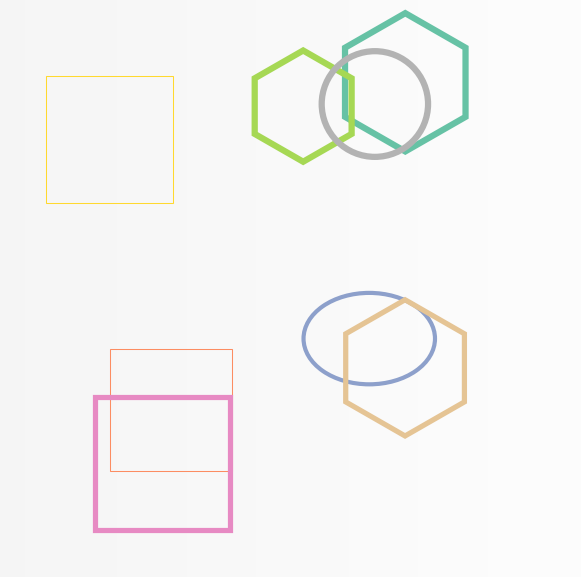[{"shape": "hexagon", "thickness": 3, "radius": 0.6, "center": [0.697, 0.857]}, {"shape": "square", "thickness": 0.5, "radius": 0.52, "center": [0.294, 0.289]}, {"shape": "oval", "thickness": 2, "radius": 0.57, "center": [0.635, 0.413]}, {"shape": "square", "thickness": 2.5, "radius": 0.58, "center": [0.28, 0.196]}, {"shape": "hexagon", "thickness": 3, "radius": 0.48, "center": [0.522, 0.815]}, {"shape": "square", "thickness": 0.5, "radius": 0.55, "center": [0.188, 0.758]}, {"shape": "hexagon", "thickness": 2.5, "radius": 0.59, "center": [0.697, 0.362]}, {"shape": "circle", "thickness": 3, "radius": 0.46, "center": [0.645, 0.819]}]